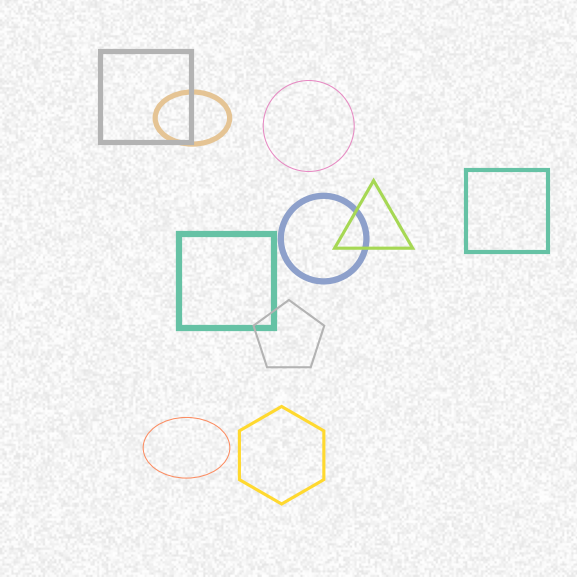[{"shape": "square", "thickness": 2, "radius": 0.35, "center": [0.878, 0.634]}, {"shape": "square", "thickness": 3, "radius": 0.41, "center": [0.392, 0.512]}, {"shape": "oval", "thickness": 0.5, "radius": 0.38, "center": [0.323, 0.224]}, {"shape": "circle", "thickness": 3, "radius": 0.37, "center": [0.56, 0.586]}, {"shape": "circle", "thickness": 0.5, "radius": 0.39, "center": [0.535, 0.781]}, {"shape": "triangle", "thickness": 1.5, "radius": 0.39, "center": [0.647, 0.608]}, {"shape": "hexagon", "thickness": 1.5, "radius": 0.42, "center": [0.488, 0.211]}, {"shape": "oval", "thickness": 2.5, "radius": 0.32, "center": [0.333, 0.795]}, {"shape": "pentagon", "thickness": 1, "radius": 0.32, "center": [0.5, 0.415]}, {"shape": "square", "thickness": 2.5, "radius": 0.4, "center": [0.252, 0.832]}]